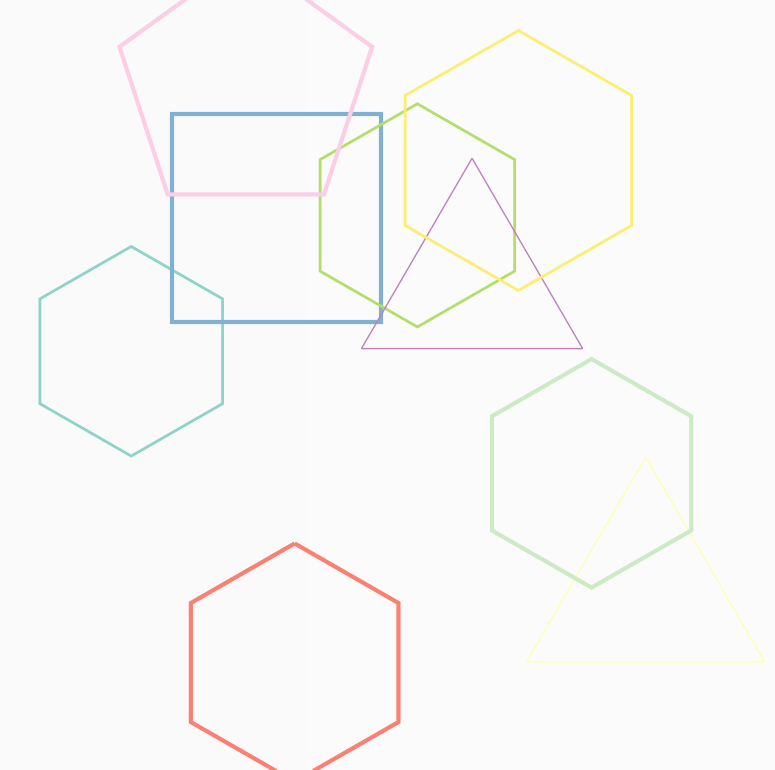[{"shape": "hexagon", "thickness": 1, "radius": 0.68, "center": [0.169, 0.544]}, {"shape": "triangle", "thickness": 0.5, "radius": 0.89, "center": [0.833, 0.229]}, {"shape": "hexagon", "thickness": 1.5, "radius": 0.77, "center": [0.38, 0.14]}, {"shape": "square", "thickness": 1.5, "radius": 0.67, "center": [0.357, 0.717]}, {"shape": "hexagon", "thickness": 1, "radius": 0.72, "center": [0.539, 0.72]}, {"shape": "pentagon", "thickness": 1.5, "radius": 0.86, "center": [0.317, 0.886]}, {"shape": "triangle", "thickness": 0.5, "radius": 0.82, "center": [0.609, 0.63]}, {"shape": "hexagon", "thickness": 1.5, "radius": 0.74, "center": [0.763, 0.385]}, {"shape": "hexagon", "thickness": 1, "radius": 0.84, "center": [0.669, 0.792]}]